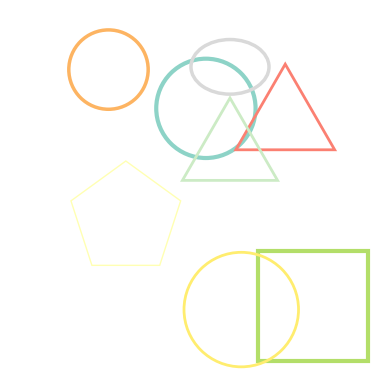[{"shape": "circle", "thickness": 3, "radius": 0.64, "center": [0.535, 0.719]}, {"shape": "pentagon", "thickness": 1, "radius": 0.75, "center": [0.327, 0.432]}, {"shape": "triangle", "thickness": 2, "radius": 0.74, "center": [0.741, 0.685]}, {"shape": "circle", "thickness": 2.5, "radius": 0.52, "center": [0.282, 0.819]}, {"shape": "square", "thickness": 3, "radius": 0.71, "center": [0.812, 0.205]}, {"shape": "oval", "thickness": 2.5, "radius": 0.51, "center": [0.597, 0.826]}, {"shape": "triangle", "thickness": 2, "radius": 0.71, "center": [0.597, 0.603]}, {"shape": "circle", "thickness": 2, "radius": 0.74, "center": [0.627, 0.196]}]